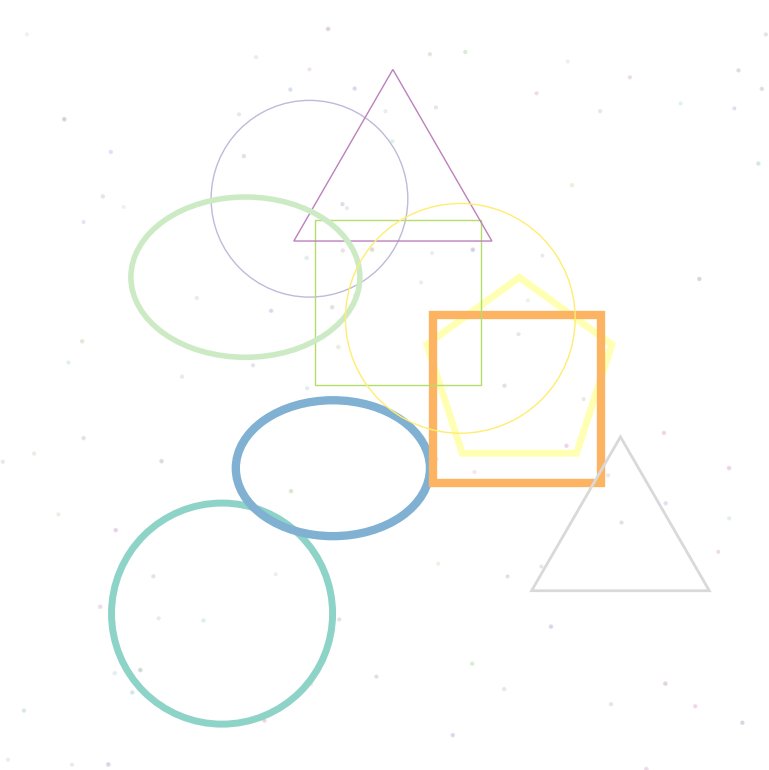[{"shape": "circle", "thickness": 2.5, "radius": 0.72, "center": [0.288, 0.203]}, {"shape": "pentagon", "thickness": 2.5, "radius": 0.63, "center": [0.675, 0.514]}, {"shape": "circle", "thickness": 0.5, "radius": 0.64, "center": [0.402, 0.742]}, {"shape": "oval", "thickness": 3, "radius": 0.63, "center": [0.432, 0.392]}, {"shape": "square", "thickness": 3, "radius": 0.55, "center": [0.671, 0.482]}, {"shape": "square", "thickness": 0.5, "radius": 0.54, "center": [0.517, 0.607]}, {"shape": "triangle", "thickness": 1, "radius": 0.67, "center": [0.806, 0.299]}, {"shape": "triangle", "thickness": 0.5, "radius": 0.74, "center": [0.51, 0.761]}, {"shape": "oval", "thickness": 2, "radius": 0.74, "center": [0.319, 0.64]}, {"shape": "circle", "thickness": 0.5, "radius": 0.75, "center": [0.598, 0.587]}]